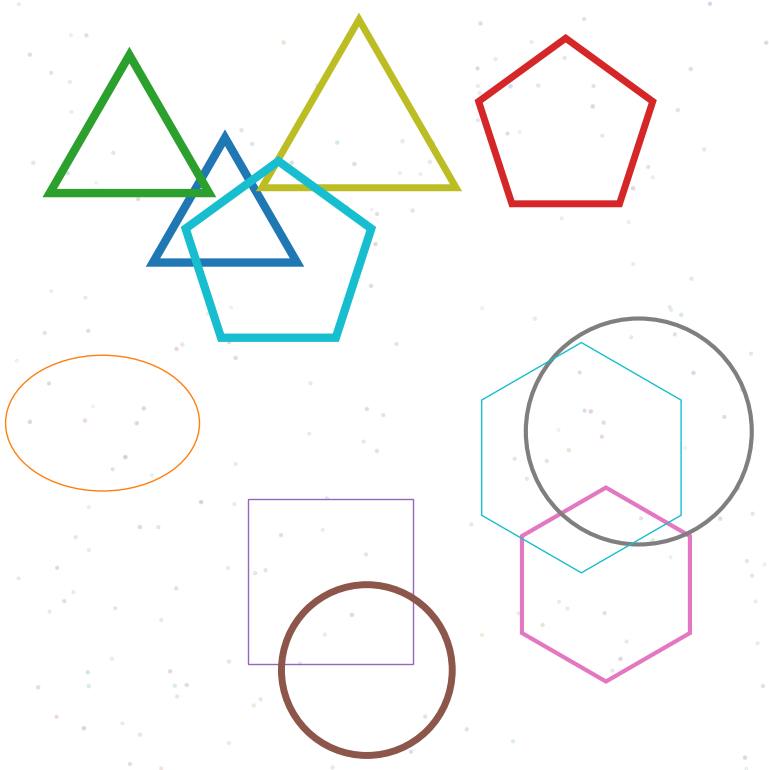[{"shape": "triangle", "thickness": 3, "radius": 0.54, "center": [0.292, 0.713]}, {"shape": "oval", "thickness": 0.5, "radius": 0.63, "center": [0.133, 0.45]}, {"shape": "triangle", "thickness": 3, "radius": 0.6, "center": [0.168, 0.809]}, {"shape": "pentagon", "thickness": 2.5, "radius": 0.59, "center": [0.735, 0.832]}, {"shape": "square", "thickness": 0.5, "radius": 0.54, "center": [0.429, 0.245]}, {"shape": "circle", "thickness": 2.5, "radius": 0.55, "center": [0.476, 0.13]}, {"shape": "hexagon", "thickness": 1.5, "radius": 0.63, "center": [0.787, 0.241]}, {"shape": "circle", "thickness": 1.5, "radius": 0.73, "center": [0.83, 0.44]}, {"shape": "triangle", "thickness": 2.5, "radius": 0.73, "center": [0.466, 0.829]}, {"shape": "hexagon", "thickness": 0.5, "radius": 0.75, "center": [0.755, 0.406]}, {"shape": "pentagon", "thickness": 3, "radius": 0.63, "center": [0.362, 0.664]}]